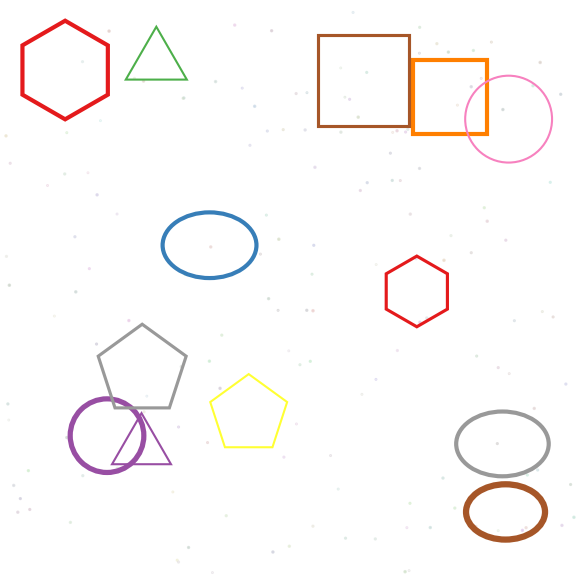[{"shape": "hexagon", "thickness": 1.5, "radius": 0.31, "center": [0.722, 0.494]}, {"shape": "hexagon", "thickness": 2, "radius": 0.43, "center": [0.113, 0.878]}, {"shape": "oval", "thickness": 2, "radius": 0.41, "center": [0.363, 0.575]}, {"shape": "triangle", "thickness": 1, "radius": 0.31, "center": [0.271, 0.892]}, {"shape": "triangle", "thickness": 1, "radius": 0.29, "center": [0.245, 0.225]}, {"shape": "circle", "thickness": 2.5, "radius": 0.32, "center": [0.185, 0.245]}, {"shape": "square", "thickness": 2, "radius": 0.32, "center": [0.779, 0.831]}, {"shape": "pentagon", "thickness": 1, "radius": 0.35, "center": [0.431, 0.281]}, {"shape": "oval", "thickness": 3, "radius": 0.34, "center": [0.875, 0.113]}, {"shape": "square", "thickness": 1.5, "radius": 0.39, "center": [0.629, 0.859]}, {"shape": "circle", "thickness": 1, "radius": 0.38, "center": [0.881, 0.793]}, {"shape": "pentagon", "thickness": 1.5, "radius": 0.4, "center": [0.246, 0.358]}, {"shape": "oval", "thickness": 2, "radius": 0.4, "center": [0.87, 0.23]}]